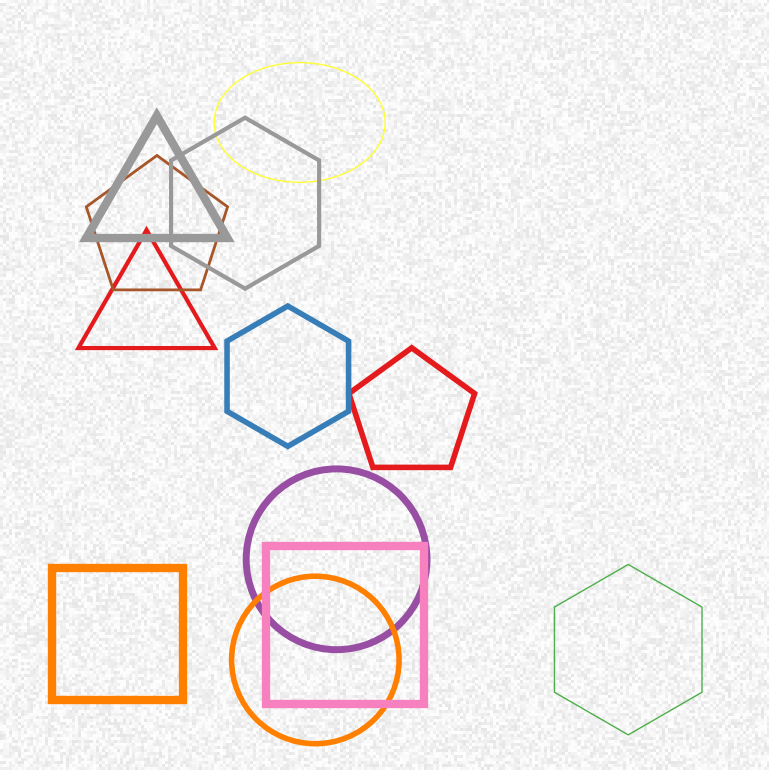[{"shape": "pentagon", "thickness": 2, "radius": 0.43, "center": [0.535, 0.462]}, {"shape": "triangle", "thickness": 1.5, "radius": 0.51, "center": [0.19, 0.599]}, {"shape": "hexagon", "thickness": 2, "radius": 0.46, "center": [0.374, 0.511]}, {"shape": "hexagon", "thickness": 0.5, "radius": 0.55, "center": [0.816, 0.156]}, {"shape": "circle", "thickness": 2.5, "radius": 0.59, "center": [0.437, 0.274]}, {"shape": "square", "thickness": 3, "radius": 0.43, "center": [0.152, 0.177]}, {"shape": "circle", "thickness": 2, "radius": 0.54, "center": [0.41, 0.143]}, {"shape": "oval", "thickness": 0.5, "radius": 0.56, "center": [0.389, 0.841]}, {"shape": "pentagon", "thickness": 1, "radius": 0.48, "center": [0.204, 0.702]}, {"shape": "square", "thickness": 3, "radius": 0.51, "center": [0.448, 0.189]}, {"shape": "triangle", "thickness": 3, "radius": 0.53, "center": [0.204, 0.744]}, {"shape": "hexagon", "thickness": 1.5, "radius": 0.56, "center": [0.318, 0.736]}]